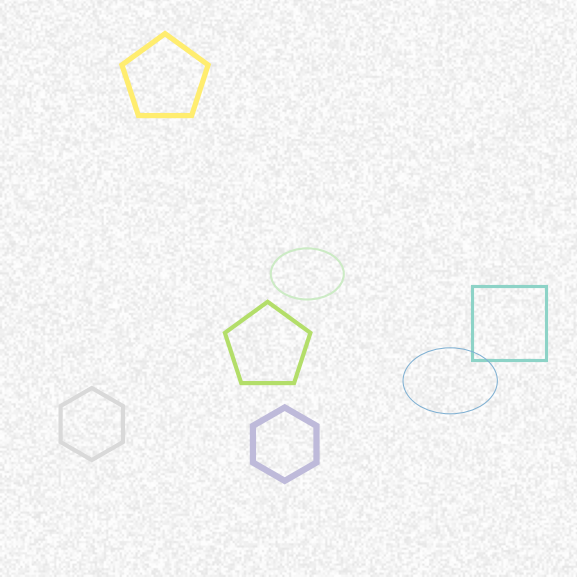[{"shape": "square", "thickness": 1.5, "radius": 0.32, "center": [0.881, 0.44]}, {"shape": "hexagon", "thickness": 3, "radius": 0.32, "center": [0.493, 0.23]}, {"shape": "oval", "thickness": 0.5, "radius": 0.41, "center": [0.78, 0.34]}, {"shape": "pentagon", "thickness": 2, "radius": 0.39, "center": [0.463, 0.399]}, {"shape": "hexagon", "thickness": 2, "radius": 0.31, "center": [0.159, 0.265]}, {"shape": "oval", "thickness": 1, "radius": 0.32, "center": [0.532, 0.525]}, {"shape": "pentagon", "thickness": 2.5, "radius": 0.39, "center": [0.286, 0.862]}]